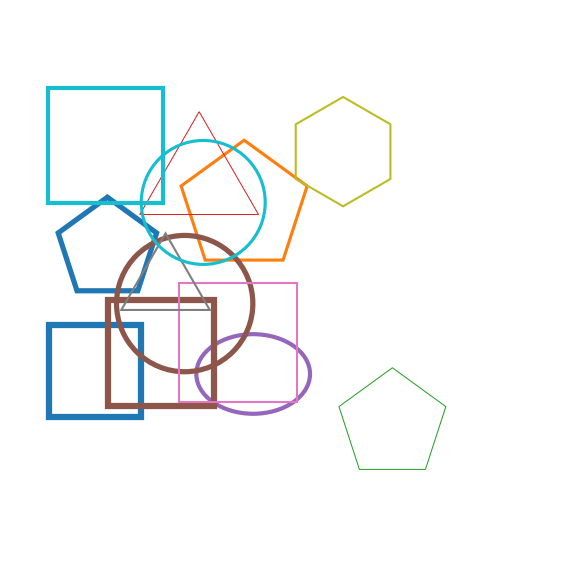[{"shape": "square", "thickness": 3, "radius": 0.4, "center": [0.164, 0.357]}, {"shape": "pentagon", "thickness": 2.5, "radius": 0.45, "center": [0.186, 0.568]}, {"shape": "pentagon", "thickness": 1.5, "radius": 0.57, "center": [0.423, 0.642]}, {"shape": "pentagon", "thickness": 0.5, "radius": 0.49, "center": [0.679, 0.265]}, {"shape": "triangle", "thickness": 0.5, "radius": 0.59, "center": [0.345, 0.687]}, {"shape": "oval", "thickness": 2, "radius": 0.49, "center": [0.438, 0.352]}, {"shape": "circle", "thickness": 2.5, "radius": 0.59, "center": [0.32, 0.473]}, {"shape": "square", "thickness": 3, "radius": 0.46, "center": [0.279, 0.388]}, {"shape": "square", "thickness": 1, "radius": 0.51, "center": [0.412, 0.406]}, {"shape": "triangle", "thickness": 1, "radius": 0.44, "center": [0.287, 0.507]}, {"shape": "hexagon", "thickness": 1, "radius": 0.47, "center": [0.594, 0.737]}, {"shape": "circle", "thickness": 1.5, "radius": 0.54, "center": [0.352, 0.649]}, {"shape": "square", "thickness": 2, "radius": 0.5, "center": [0.183, 0.747]}]